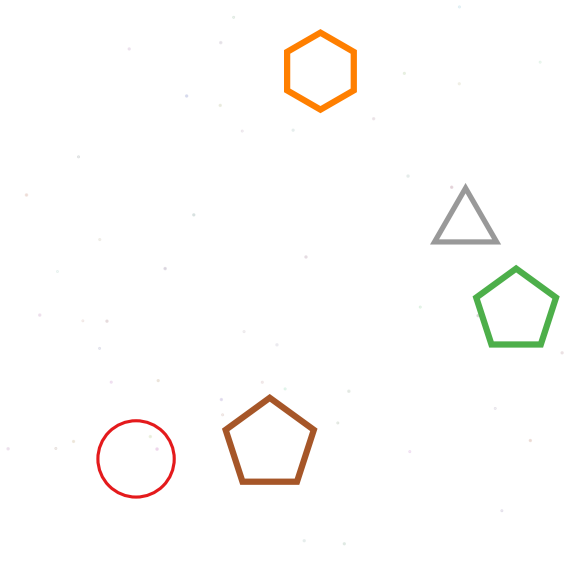[{"shape": "circle", "thickness": 1.5, "radius": 0.33, "center": [0.236, 0.204]}, {"shape": "pentagon", "thickness": 3, "radius": 0.36, "center": [0.894, 0.461]}, {"shape": "hexagon", "thickness": 3, "radius": 0.33, "center": [0.555, 0.876]}, {"shape": "pentagon", "thickness": 3, "radius": 0.4, "center": [0.467, 0.23]}, {"shape": "triangle", "thickness": 2.5, "radius": 0.31, "center": [0.806, 0.611]}]